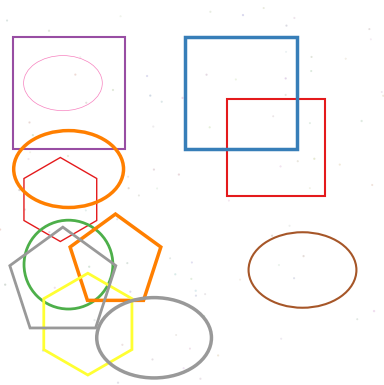[{"shape": "hexagon", "thickness": 1, "radius": 0.55, "center": [0.157, 0.482]}, {"shape": "square", "thickness": 1.5, "radius": 0.63, "center": [0.717, 0.617]}, {"shape": "square", "thickness": 2.5, "radius": 0.73, "center": [0.626, 0.758]}, {"shape": "circle", "thickness": 2, "radius": 0.58, "center": [0.178, 0.313]}, {"shape": "square", "thickness": 1.5, "radius": 0.73, "center": [0.178, 0.758]}, {"shape": "oval", "thickness": 2.5, "radius": 0.71, "center": [0.178, 0.561]}, {"shape": "pentagon", "thickness": 2.5, "radius": 0.62, "center": [0.3, 0.32]}, {"shape": "hexagon", "thickness": 2, "radius": 0.66, "center": [0.228, 0.158]}, {"shape": "oval", "thickness": 1.5, "radius": 0.7, "center": [0.786, 0.299]}, {"shape": "oval", "thickness": 0.5, "radius": 0.51, "center": [0.164, 0.784]}, {"shape": "oval", "thickness": 2.5, "radius": 0.74, "center": [0.4, 0.123]}, {"shape": "pentagon", "thickness": 2, "radius": 0.72, "center": [0.163, 0.265]}]